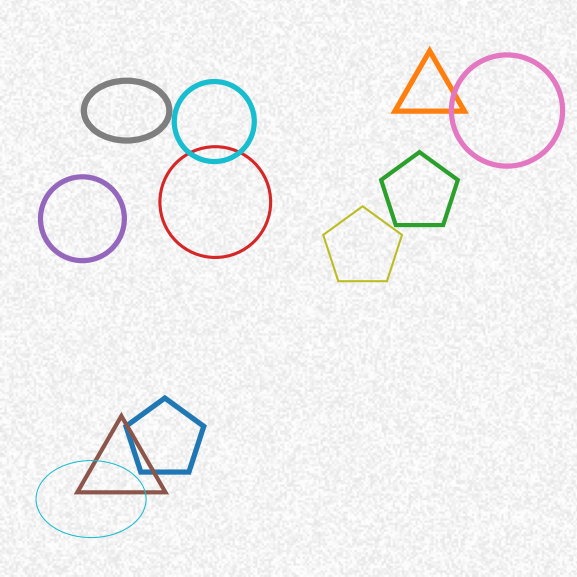[{"shape": "pentagon", "thickness": 2.5, "radius": 0.35, "center": [0.285, 0.239]}, {"shape": "triangle", "thickness": 2.5, "radius": 0.35, "center": [0.744, 0.841]}, {"shape": "pentagon", "thickness": 2, "radius": 0.35, "center": [0.726, 0.666]}, {"shape": "circle", "thickness": 1.5, "radius": 0.48, "center": [0.373, 0.649]}, {"shape": "circle", "thickness": 2.5, "radius": 0.36, "center": [0.143, 0.62]}, {"shape": "triangle", "thickness": 2, "radius": 0.44, "center": [0.21, 0.191]}, {"shape": "circle", "thickness": 2.5, "radius": 0.48, "center": [0.878, 0.808]}, {"shape": "oval", "thickness": 3, "radius": 0.37, "center": [0.219, 0.808]}, {"shape": "pentagon", "thickness": 1, "radius": 0.36, "center": [0.628, 0.57]}, {"shape": "oval", "thickness": 0.5, "radius": 0.48, "center": [0.158, 0.135]}, {"shape": "circle", "thickness": 2.5, "radius": 0.35, "center": [0.371, 0.789]}]